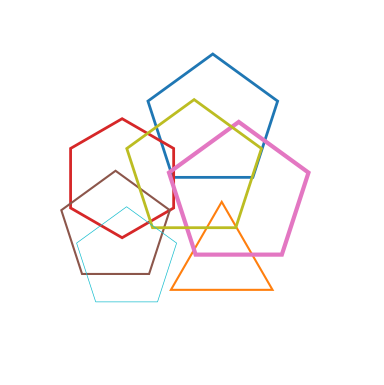[{"shape": "pentagon", "thickness": 2, "radius": 0.89, "center": [0.553, 0.683]}, {"shape": "triangle", "thickness": 1.5, "radius": 0.76, "center": [0.576, 0.323]}, {"shape": "hexagon", "thickness": 2, "radius": 0.77, "center": [0.317, 0.537]}, {"shape": "pentagon", "thickness": 1.5, "radius": 0.74, "center": [0.3, 0.408]}, {"shape": "pentagon", "thickness": 3, "radius": 0.95, "center": [0.62, 0.493]}, {"shape": "pentagon", "thickness": 2, "radius": 0.92, "center": [0.504, 0.557]}, {"shape": "pentagon", "thickness": 0.5, "radius": 0.68, "center": [0.329, 0.326]}]